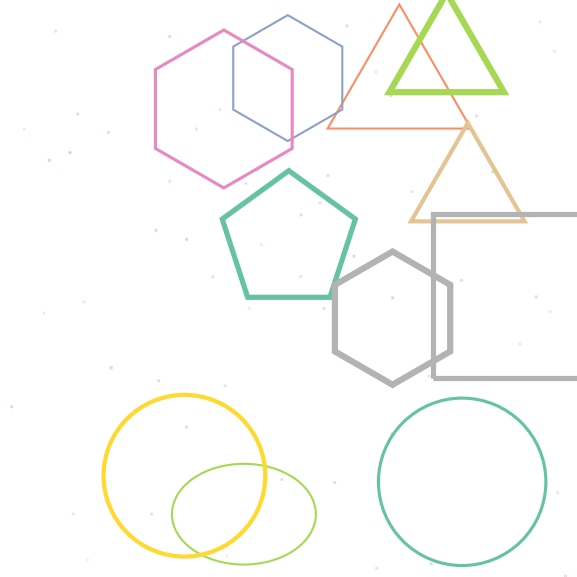[{"shape": "pentagon", "thickness": 2.5, "radius": 0.61, "center": [0.5, 0.582]}, {"shape": "circle", "thickness": 1.5, "radius": 0.72, "center": [0.8, 0.165]}, {"shape": "triangle", "thickness": 1, "radius": 0.72, "center": [0.691, 0.848]}, {"shape": "hexagon", "thickness": 1, "radius": 0.55, "center": [0.498, 0.864]}, {"shape": "hexagon", "thickness": 1.5, "radius": 0.68, "center": [0.388, 0.81]}, {"shape": "oval", "thickness": 1, "radius": 0.62, "center": [0.422, 0.109]}, {"shape": "triangle", "thickness": 3, "radius": 0.57, "center": [0.774, 0.897]}, {"shape": "circle", "thickness": 2, "radius": 0.7, "center": [0.319, 0.175]}, {"shape": "triangle", "thickness": 2, "radius": 0.57, "center": [0.81, 0.673]}, {"shape": "hexagon", "thickness": 3, "radius": 0.58, "center": [0.68, 0.448]}, {"shape": "square", "thickness": 2.5, "radius": 0.71, "center": [0.892, 0.486]}]